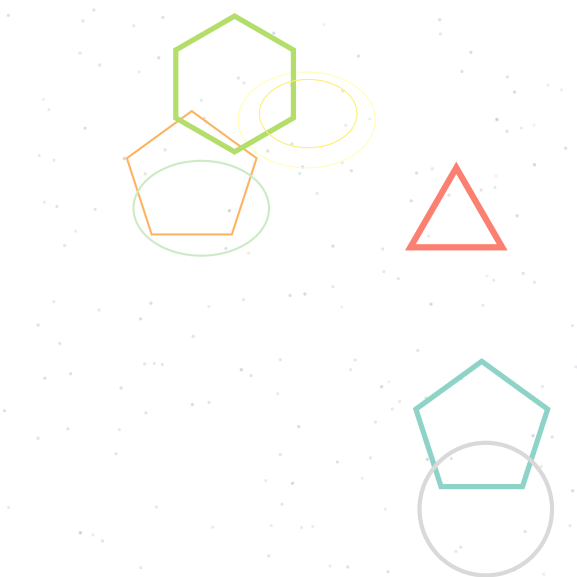[{"shape": "pentagon", "thickness": 2.5, "radius": 0.6, "center": [0.834, 0.254]}, {"shape": "oval", "thickness": 0.5, "radius": 0.59, "center": [0.531, 0.791]}, {"shape": "triangle", "thickness": 3, "radius": 0.46, "center": [0.79, 0.617]}, {"shape": "pentagon", "thickness": 1, "radius": 0.59, "center": [0.332, 0.689]}, {"shape": "hexagon", "thickness": 2.5, "radius": 0.59, "center": [0.406, 0.854]}, {"shape": "circle", "thickness": 2, "radius": 0.57, "center": [0.841, 0.118]}, {"shape": "oval", "thickness": 1, "radius": 0.59, "center": [0.349, 0.639]}, {"shape": "oval", "thickness": 0.5, "radius": 0.42, "center": [0.534, 0.802]}]